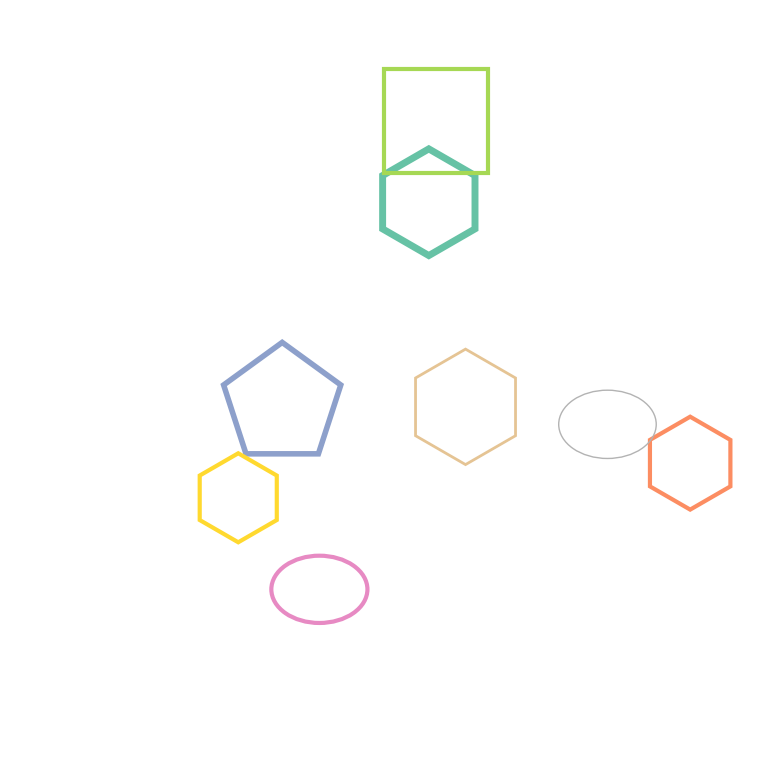[{"shape": "hexagon", "thickness": 2.5, "radius": 0.35, "center": [0.557, 0.737]}, {"shape": "hexagon", "thickness": 1.5, "radius": 0.3, "center": [0.896, 0.399]}, {"shape": "pentagon", "thickness": 2, "radius": 0.4, "center": [0.366, 0.475]}, {"shape": "oval", "thickness": 1.5, "radius": 0.31, "center": [0.415, 0.235]}, {"shape": "square", "thickness": 1.5, "radius": 0.34, "center": [0.566, 0.843]}, {"shape": "hexagon", "thickness": 1.5, "radius": 0.29, "center": [0.309, 0.354]}, {"shape": "hexagon", "thickness": 1, "radius": 0.37, "center": [0.605, 0.472]}, {"shape": "oval", "thickness": 0.5, "radius": 0.32, "center": [0.789, 0.449]}]